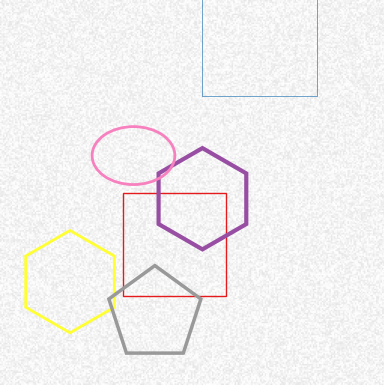[{"shape": "square", "thickness": 1, "radius": 0.67, "center": [0.453, 0.366]}, {"shape": "square", "thickness": 0.5, "radius": 0.74, "center": [0.674, 0.899]}, {"shape": "hexagon", "thickness": 3, "radius": 0.66, "center": [0.526, 0.484]}, {"shape": "hexagon", "thickness": 2, "radius": 0.66, "center": [0.182, 0.268]}, {"shape": "oval", "thickness": 2, "radius": 0.54, "center": [0.347, 0.596]}, {"shape": "pentagon", "thickness": 2.5, "radius": 0.63, "center": [0.402, 0.185]}]